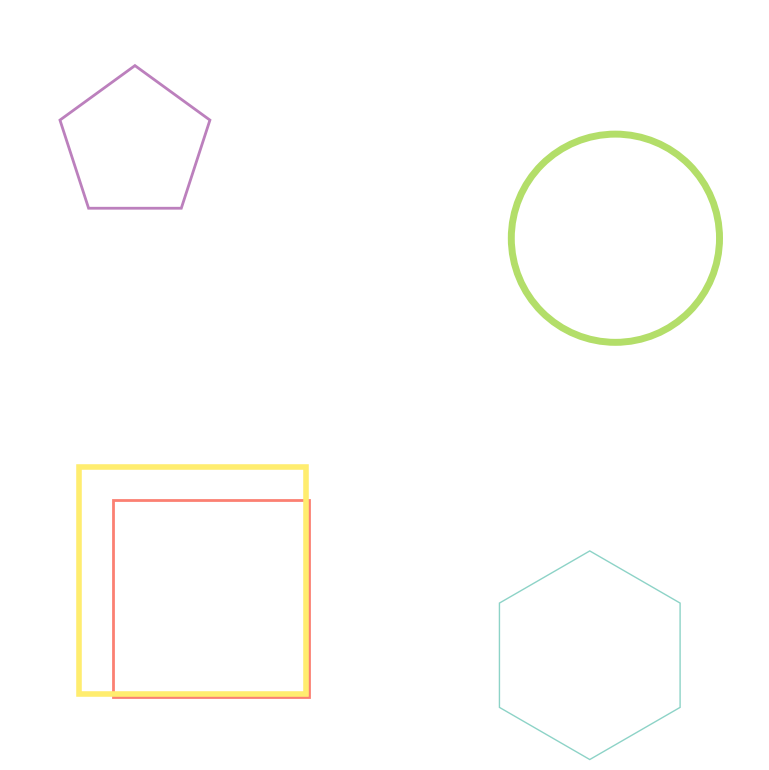[{"shape": "hexagon", "thickness": 0.5, "radius": 0.68, "center": [0.766, 0.149]}, {"shape": "square", "thickness": 1, "radius": 0.64, "center": [0.274, 0.223]}, {"shape": "circle", "thickness": 2.5, "radius": 0.68, "center": [0.799, 0.691]}, {"shape": "pentagon", "thickness": 1, "radius": 0.51, "center": [0.175, 0.812]}, {"shape": "square", "thickness": 2, "radius": 0.74, "center": [0.25, 0.246]}]